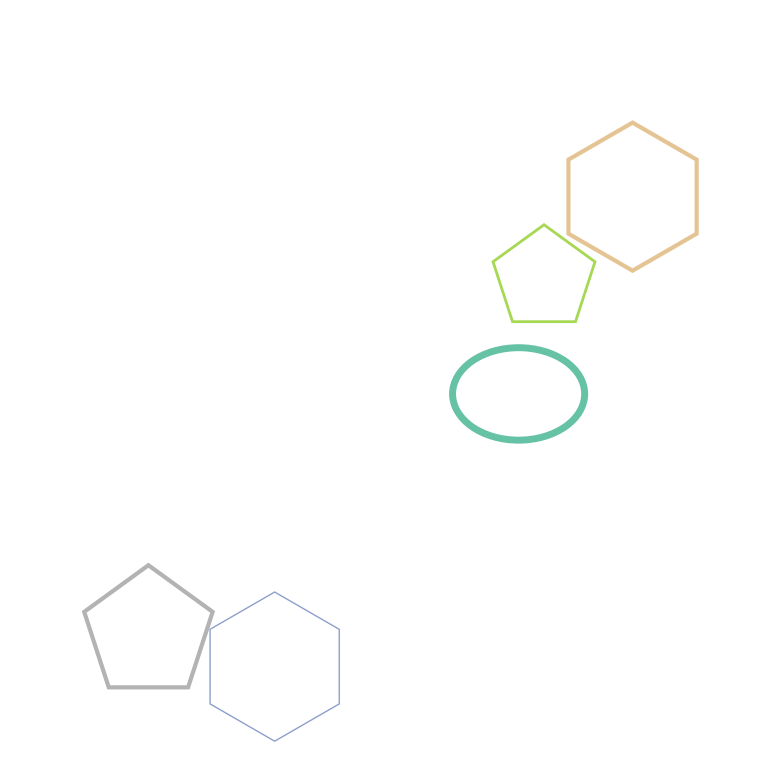[{"shape": "oval", "thickness": 2.5, "radius": 0.43, "center": [0.674, 0.488]}, {"shape": "hexagon", "thickness": 0.5, "radius": 0.48, "center": [0.357, 0.134]}, {"shape": "pentagon", "thickness": 1, "radius": 0.35, "center": [0.707, 0.639]}, {"shape": "hexagon", "thickness": 1.5, "radius": 0.48, "center": [0.821, 0.745]}, {"shape": "pentagon", "thickness": 1.5, "radius": 0.44, "center": [0.193, 0.178]}]